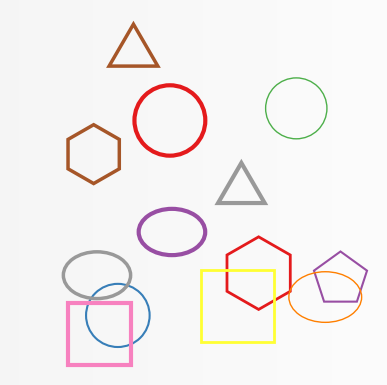[{"shape": "hexagon", "thickness": 2, "radius": 0.47, "center": [0.667, 0.291]}, {"shape": "circle", "thickness": 3, "radius": 0.46, "center": [0.438, 0.687]}, {"shape": "circle", "thickness": 1.5, "radius": 0.41, "center": [0.304, 0.181]}, {"shape": "circle", "thickness": 1, "radius": 0.4, "center": [0.765, 0.719]}, {"shape": "pentagon", "thickness": 1.5, "radius": 0.36, "center": [0.879, 0.275]}, {"shape": "oval", "thickness": 3, "radius": 0.43, "center": [0.444, 0.397]}, {"shape": "oval", "thickness": 1, "radius": 0.47, "center": [0.839, 0.228]}, {"shape": "square", "thickness": 2, "radius": 0.47, "center": [0.613, 0.206]}, {"shape": "hexagon", "thickness": 2.5, "radius": 0.38, "center": [0.242, 0.6]}, {"shape": "triangle", "thickness": 2.5, "radius": 0.36, "center": [0.344, 0.865]}, {"shape": "square", "thickness": 3, "radius": 0.4, "center": [0.257, 0.133]}, {"shape": "triangle", "thickness": 3, "radius": 0.35, "center": [0.623, 0.507]}, {"shape": "oval", "thickness": 2.5, "radius": 0.43, "center": [0.25, 0.285]}]